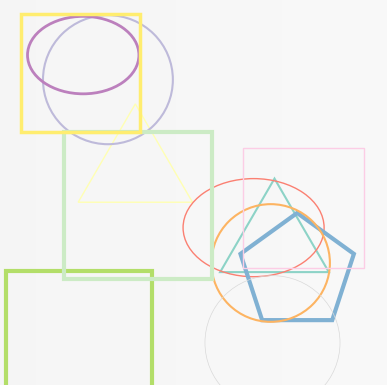[{"shape": "triangle", "thickness": 1.5, "radius": 0.81, "center": [0.708, 0.374]}, {"shape": "triangle", "thickness": 1, "radius": 0.85, "center": [0.349, 0.56]}, {"shape": "circle", "thickness": 1.5, "radius": 0.84, "center": [0.279, 0.793]}, {"shape": "oval", "thickness": 1, "radius": 0.91, "center": [0.654, 0.409]}, {"shape": "pentagon", "thickness": 3, "radius": 0.77, "center": [0.767, 0.293]}, {"shape": "circle", "thickness": 1.5, "radius": 0.76, "center": [0.699, 0.317]}, {"shape": "square", "thickness": 3, "radius": 0.94, "center": [0.203, 0.107]}, {"shape": "square", "thickness": 1, "radius": 0.78, "center": [0.782, 0.459]}, {"shape": "circle", "thickness": 0.5, "radius": 0.87, "center": [0.703, 0.11]}, {"shape": "oval", "thickness": 2, "radius": 0.72, "center": [0.215, 0.857]}, {"shape": "square", "thickness": 3, "radius": 0.95, "center": [0.356, 0.467]}, {"shape": "square", "thickness": 2.5, "radius": 0.76, "center": [0.208, 0.81]}]